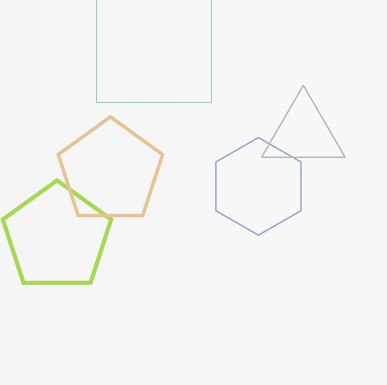[{"shape": "square", "thickness": 0.5, "radius": 0.74, "center": [0.396, 0.885]}, {"shape": "hexagon", "thickness": 1, "radius": 0.63, "center": [0.667, 0.516]}, {"shape": "pentagon", "thickness": 3, "radius": 0.74, "center": [0.147, 0.384]}, {"shape": "pentagon", "thickness": 2.5, "radius": 0.71, "center": [0.285, 0.555]}, {"shape": "triangle", "thickness": 1, "radius": 0.62, "center": [0.783, 0.654]}]